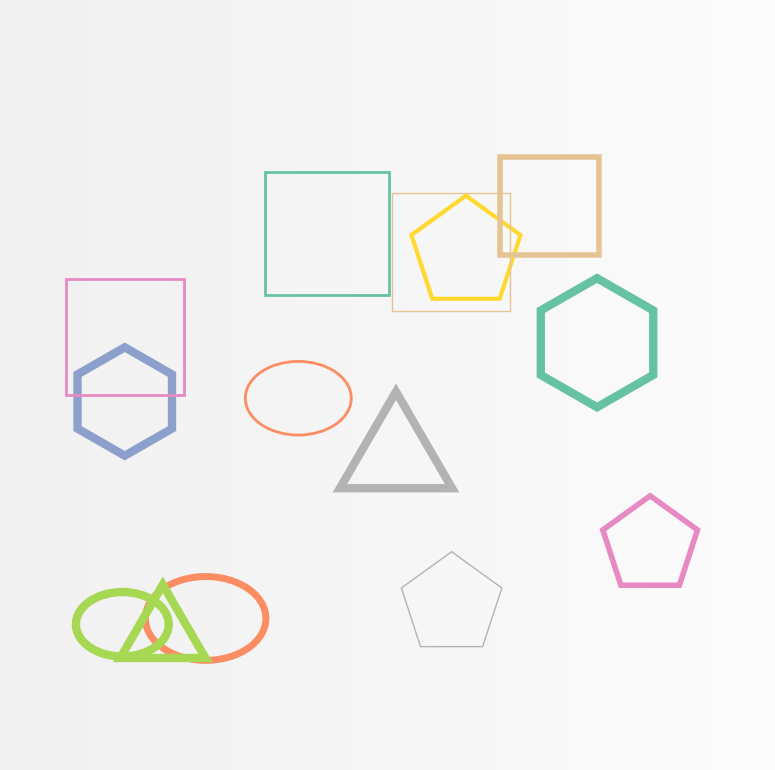[{"shape": "square", "thickness": 1, "radius": 0.4, "center": [0.422, 0.697]}, {"shape": "hexagon", "thickness": 3, "radius": 0.42, "center": [0.77, 0.555]}, {"shape": "oval", "thickness": 2.5, "radius": 0.39, "center": [0.265, 0.197]}, {"shape": "oval", "thickness": 1, "radius": 0.34, "center": [0.385, 0.483]}, {"shape": "hexagon", "thickness": 3, "radius": 0.35, "center": [0.161, 0.479]}, {"shape": "square", "thickness": 1, "radius": 0.38, "center": [0.162, 0.562]}, {"shape": "pentagon", "thickness": 2, "radius": 0.32, "center": [0.839, 0.292]}, {"shape": "triangle", "thickness": 3, "radius": 0.32, "center": [0.21, 0.177]}, {"shape": "oval", "thickness": 3, "radius": 0.3, "center": [0.158, 0.189]}, {"shape": "pentagon", "thickness": 1.5, "radius": 0.37, "center": [0.601, 0.672]}, {"shape": "square", "thickness": 2, "radius": 0.32, "center": [0.709, 0.733]}, {"shape": "square", "thickness": 0.5, "radius": 0.38, "center": [0.582, 0.672]}, {"shape": "pentagon", "thickness": 0.5, "radius": 0.34, "center": [0.583, 0.215]}, {"shape": "triangle", "thickness": 3, "radius": 0.42, "center": [0.511, 0.408]}]